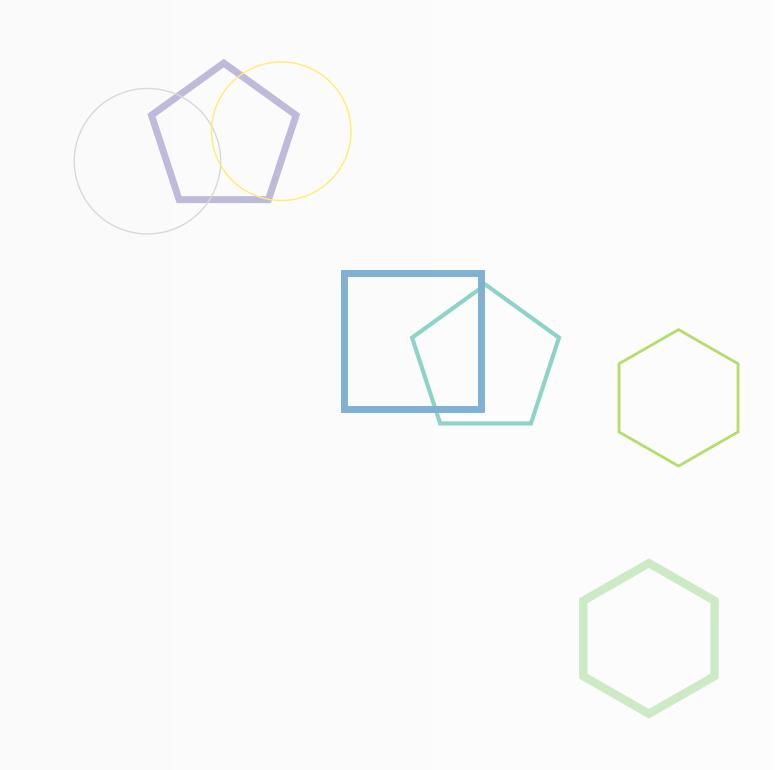[{"shape": "pentagon", "thickness": 1.5, "radius": 0.5, "center": [0.627, 0.531]}, {"shape": "pentagon", "thickness": 2.5, "radius": 0.49, "center": [0.289, 0.82]}, {"shape": "square", "thickness": 2.5, "radius": 0.44, "center": [0.532, 0.557]}, {"shape": "hexagon", "thickness": 1, "radius": 0.44, "center": [0.876, 0.483]}, {"shape": "circle", "thickness": 0.5, "radius": 0.47, "center": [0.19, 0.791]}, {"shape": "hexagon", "thickness": 3, "radius": 0.49, "center": [0.837, 0.171]}, {"shape": "circle", "thickness": 0.5, "radius": 0.45, "center": [0.363, 0.83]}]